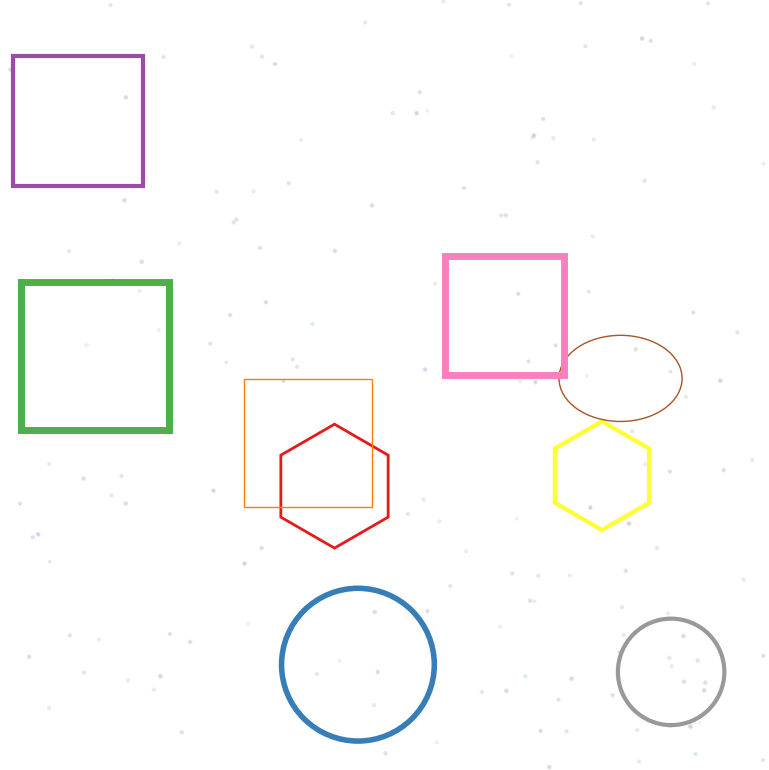[{"shape": "hexagon", "thickness": 1, "radius": 0.4, "center": [0.434, 0.369]}, {"shape": "circle", "thickness": 2, "radius": 0.5, "center": [0.465, 0.137]}, {"shape": "square", "thickness": 2.5, "radius": 0.48, "center": [0.123, 0.537]}, {"shape": "square", "thickness": 1.5, "radius": 0.42, "center": [0.101, 0.843]}, {"shape": "square", "thickness": 0.5, "radius": 0.42, "center": [0.4, 0.424]}, {"shape": "hexagon", "thickness": 1.5, "radius": 0.35, "center": [0.782, 0.382]}, {"shape": "oval", "thickness": 0.5, "radius": 0.4, "center": [0.806, 0.509]}, {"shape": "square", "thickness": 2.5, "radius": 0.39, "center": [0.655, 0.59]}, {"shape": "circle", "thickness": 1.5, "radius": 0.35, "center": [0.872, 0.127]}]